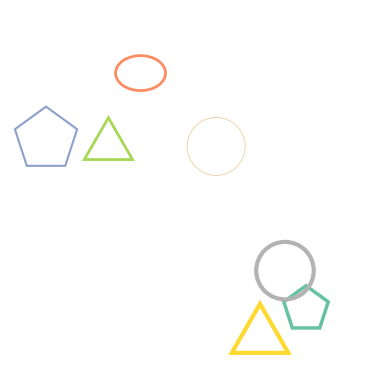[{"shape": "pentagon", "thickness": 2.5, "radius": 0.3, "center": [0.795, 0.197]}, {"shape": "oval", "thickness": 2, "radius": 0.32, "center": [0.365, 0.81]}, {"shape": "pentagon", "thickness": 1.5, "radius": 0.42, "center": [0.12, 0.638]}, {"shape": "triangle", "thickness": 2, "radius": 0.36, "center": [0.282, 0.622]}, {"shape": "triangle", "thickness": 3, "radius": 0.42, "center": [0.675, 0.126]}, {"shape": "circle", "thickness": 0.5, "radius": 0.38, "center": [0.561, 0.62]}, {"shape": "circle", "thickness": 3, "radius": 0.37, "center": [0.74, 0.297]}]